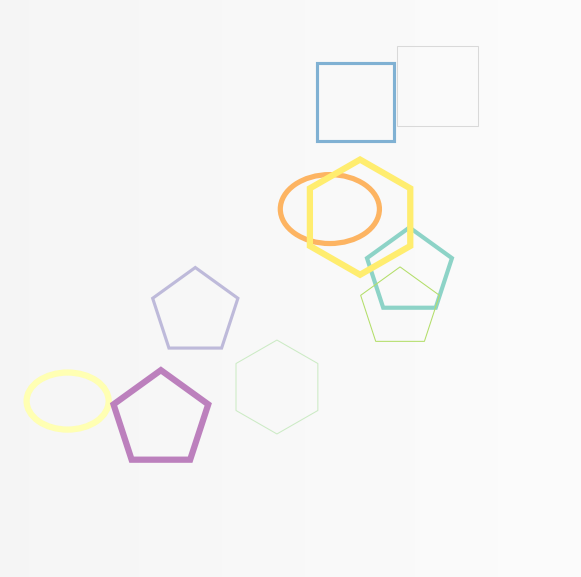[{"shape": "pentagon", "thickness": 2, "radius": 0.38, "center": [0.704, 0.528]}, {"shape": "oval", "thickness": 3, "radius": 0.35, "center": [0.116, 0.305]}, {"shape": "pentagon", "thickness": 1.5, "radius": 0.39, "center": [0.336, 0.459]}, {"shape": "square", "thickness": 1.5, "radius": 0.33, "center": [0.612, 0.823]}, {"shape": "oval", "thickness": 2.5, "radius": 0.43, "center": [0.568, 0.637]}, {"shape": "pentagon", "thickness": 0.5, "radius": 0.36, "center": [0.688, 0.466]}, {"shape": "square", "thickness": 0.5, "radius": 0.35, "center": [0.752, 0.85]}, {"shape": "pentagon", "thickness": 3, "radius": 0.43, "center": [0.277, 0.272]}, {"shape": "hexagon", "thickness": 0.5, "radius": 0.41, "center": [0.476, 0.329]}, {"shape": "hexagon", "thickness": 3, "radius": 0.5, "center": [0.619, 0.623]}]